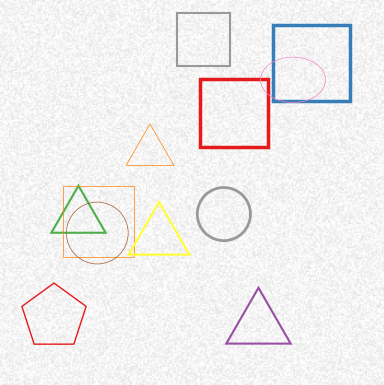[{"shape": "square", "thickness": 2.5, "radius": 0.44, "center": [0.608, 0.706]}, {"shape": "pentagon", "thickness": 1, "radius": 0.44, "center": [0.14, 0.177]}, {"shape": "square", "thickness": 2.5, "radius": 0.5, "center": [0.81, 0.836]}, {"shape": "triangle", "thickness": 1.5, "radius": 0.41, "center": [0.204, 0.436]}, {"shape": "triangle", "thickness": 1.5, "radius": 0.48, "center": [0.671, 0.156]}, {"shape": "triangle", "thickness": 0.5, "radius": 0.36, "center": [0.39, 0.606]}, {"shape": "square", "thickness": 0.5, "radius": 0.46, "center": [0.255, 0.425]}, {"shape": "triangle", "thickness": 1.5, "radius": 0.46, "center": [0.413, 0.384]}, {"shape": "circle", "thickness": 0.5, "radius": 0.4, "center": [0.253, 0.395]}, {"shape": "oval", "thickness": 0.5, "radius": 0.42, "center": [0.761, 0.793]}, {"shape": "circle", "thickness": 2, "radius": 0.35, "center": [0.581, 0.444]}, {"shape": "square", "thickness": 1.5, "radius": 0.35, "center": [0.528, 0.898]}]